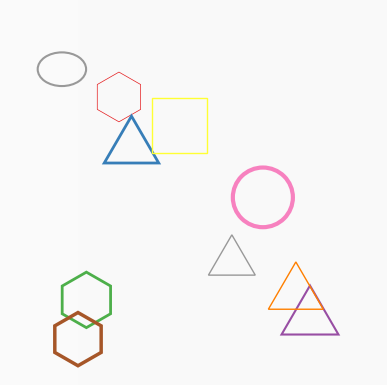[{"shape": "hexagon", "thickness": 0.5, "radius": 0.32, "center": [0.307, 0.748]}, {"shape": "triangle", "thickness": 2, "radius": 0.41, "center": [0.339, 0.617]}, {"shape": "hexagon", "thickness": 2, "radius": 0.36, "center": [0.223, 0.221]}, {"shape": "triangle", "thickness": 1.5, "radius": 0.42, "center": [0.8, 0.174]}, {"shape": "triangle", "thickness": 1, "radius": 0.41, "center": [0.763, 0.238]}, {"shape": "square", "thickness": 1, "radius": 0.35, "center": [0.463, 0.674]}, {"shape": "hexagon", "thickness": 2.5, "radius": 0.35, "center": [0.201, 0.119]}, {"shape": "circle", "thickness": 3, "radius": 0.39, "center": [0.678, 0.487]}, {"shape": "triangle", "thickness": 1, "radius": 0.35, "center": [0.598, 0.32]}, {"shape": "oval", "thickness": 1.5, "radius": 0.31, "center": [0.16, 0.82]}]